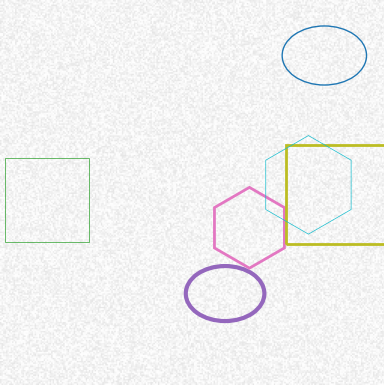[{"shape": "oval", "thickness": 1, "radius": 0.55, "center": [0.842, 0.856]}, {"shape": "square", "thickness": 0.5, "radius": 0.55, "center": [0.123, 0.48]}, {"shape": "oval", "thickness": 3, "radius": 0.51, "center": [0.585, 0.238]}, {"shape": "hexagon", "thickness": 2, "radius": 0.52, "center": [0.648, 0.408]}, {"shape": "square", "thickness": 2, "radius": 0.65, "center": [0.874, 0.495]}, {"shape": "hexagon", "thickness": 0.5, "radius": 0.64, "center": [0.801, 0.52]}]